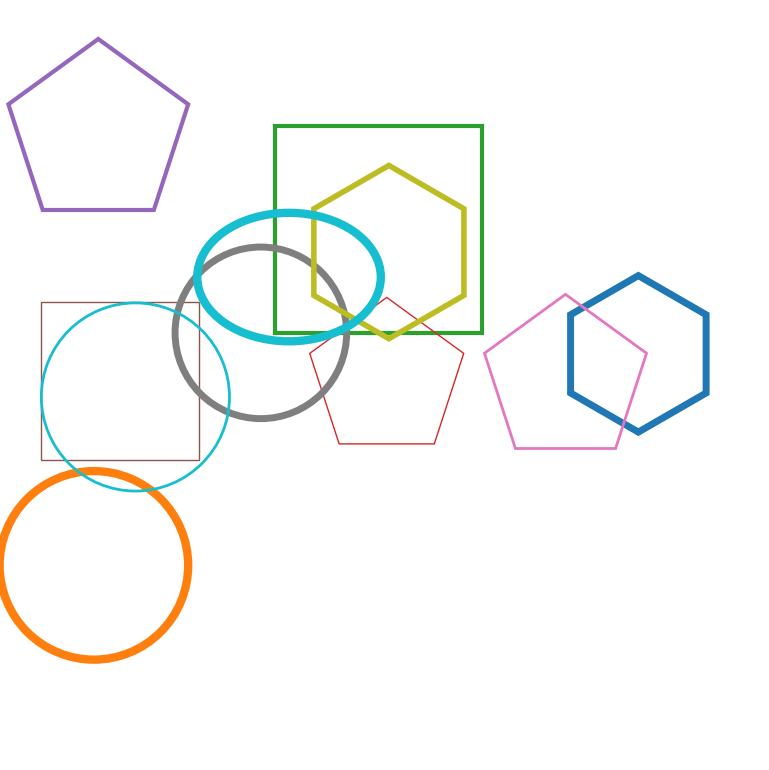[{"shape": "hexagon", "thickness": 2.5, "radius": 0.51, "center": [0.829, 0.54]}, {"shape": "circle", "thickness": 3, "radius": 0.61, "center": [0.122, 0.266]}, {"shape": "square", "thickness": 1.5, "radius": 0.67, "center": [0.492, 0.702]}, {"shape": "pentagon", "thickness": 0.5, "radius": 0.53, "center": [0.502, 0.509]}, {"shape": "pentagon", "thickness": 1.5, "radius": 0.61, "center": [0.128, 0.827]}, {"shape": "square", "thickness": 0.5, "radius": 0.51, "center": [0.156, 0.505]}, {"shape": "pentagon", "thickness": 1, "radius": 0.55, "center": [0.734, 0.507]}, {"shape": "circle", "thickness": 2.5, "radius": 0.56, "center": [0.339, 0.568]}, {"shape": "hexagon", "thickness": 2, "radius": 0.56, "center": [0.505, 0.673]}, {"shape": "circle", "thickness": 1, "radius": 0.61, "center": [0.176, 0.484]}, {"shape": "oval", "thickness": 3, "radius": 0.6, "center": [0.375, 0.64]}]